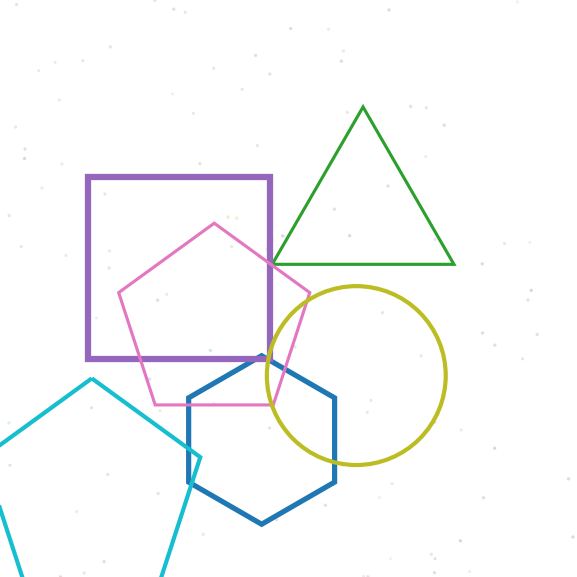[{"shape": "hexagon", "thickness": 2.5, "radius": 0.73, "center": [0.453, 0.237]}, {"shape": "triangle", "thickness": 1.5, "radius": 0.91, "center": [0.629, 0.632]}, {"shape": "square", "thickness": 3, "radius": 0.79, "center": [0.31, 0.535]}, {"shape": "pentagon", "thickness": 1.5, "radius": 0.87, "center": [0.371, 0.439]}, {"shape": "circle", "thickness": 2, "radius": 0.77, "center": [0.617, 0.349]}, {"shape": "pentagon", "thickness": 2, "radius": 0.99, "center": [0.159, 0.146]}]